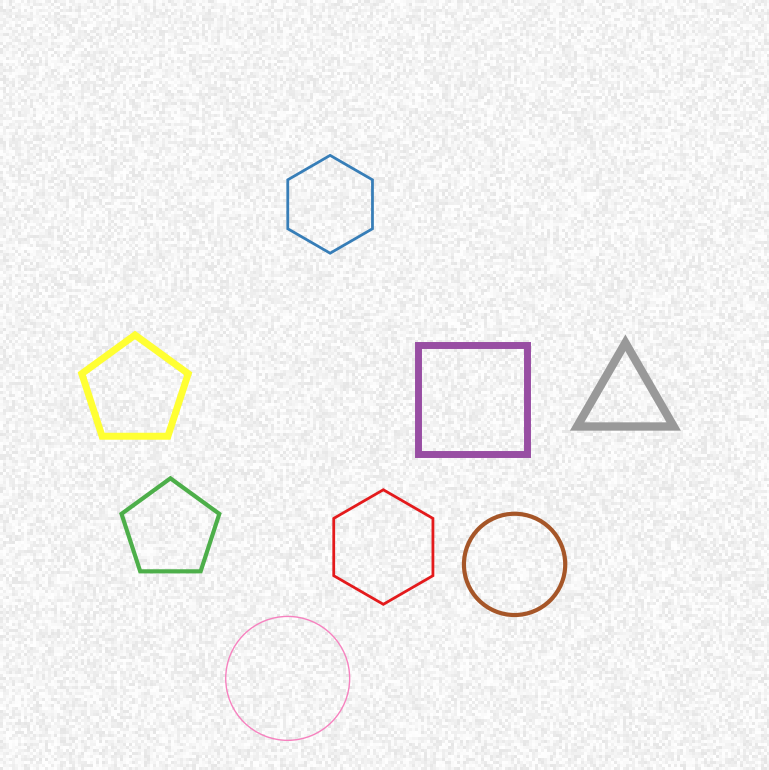[{"shape": "hexagon", "thickness": 1, "radius": 0.37, "center": [0.498, 0.29]}, {"shape": "hexagon", "thickness": 1, "radius": 0.32, "center": [0.429, 0.735]}, {"shape": "pentagon", "thickness": 1.5, "radius": 0.33, "center": [0.221, 0.312]}, {"shape": "square", "thickness": 2.5, "radius": 0.35, "center": [0.614, 0.481]}, {"shape": "pentagon", "thickness": 2.5, "radius": 0.36, "center": [0.175, 0.492]}, {"shape": "circle", "thickness": 1.5, "radius": 0.33, "center": [0.668, 0.267]}, {"shape": "circle", "thickness": 0.5, "radius": 0.4, "center": [0.374, 0.119]}, {"shape": "triangle", "thickness": 3, "radius": 0.36, "center": [0.812, 0.482]}]